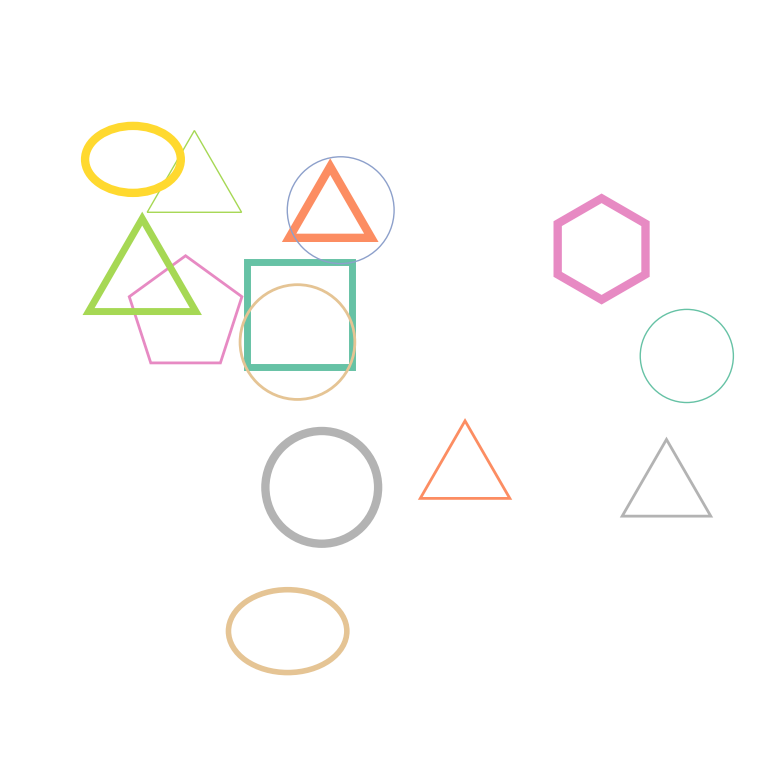[{"shape": "circle", "thickness": 0.5, "radius": 0.3, "center": [0.892, 0.538]}, {"shape": "square", "thickness": 2.5, "radius": 0.34, "center": [0.389, 0.591]}, {"shape": "triangle", "thickness": 1, "radius": 0.34, "center": [0.604, 0.386]}, {"shape": "triangle", "thickness": 3, "radius": 0.31, "center": [0.429, 0.722]}, {"shape": "circle", "thickness": 0.5, "radius": 0.35, "center": [0.442, 0.727]}, {"shape": "pentagon", "thickness": 1, "radius": 0.38, "center": [0.241, 0.591]}, {"shape": "hexagon", "thickness": 3, "radius": 0.33, "center": [0.781, 0.677]}, {"shape": "triangle", "thickness": 0.5, "radius": 0.35, "center": [0.252, 0.76]}, {"shape": "triangle", "thickness": 2.5, "radius": 0.4, "center": [0.185, 0.636]}, {"shape": "oval", "thickness": 3, "radius": 0.31, "center": [0.173, 0.793]}, {"shape": "circle", "thickness": 1, "radius": 0.37, "center": [0.386, 0.556]}, {"shape": "oval", "thickness": 2, "radius": 0.38, "center": [0.374, 0.18]}, {"shape": "triangle", "thickness": 1, "radius": 0.33, "center": [0.866, 0.363]}, {"shape": "circle", "thickness": 3, "radius": 0.37, "center": [0.418, 0.367]}]